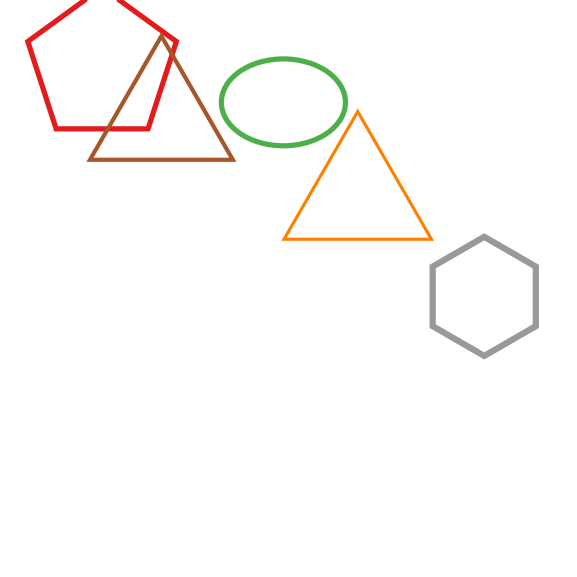[{"shape": "pentagon", "thickness": 2.5, "radius": 0.68, "center": [0.177, 0.885]}, {"shape": "oval", "thickness": 2.5, "radius": 0.54, "center": [0.491, 0.822]}, {"shape": "triangle", "thickness": 1.5, "radius": 0.74, "center": [0.619, 0.659]}, {"shape": "triangle", "thickness": 2, "radius": 0.71, "center": [0.28, 0.794]}, {"shape": "hexagon", "thickness": 3, "radius": 0.52, "center": [0.839, 0.486]}]